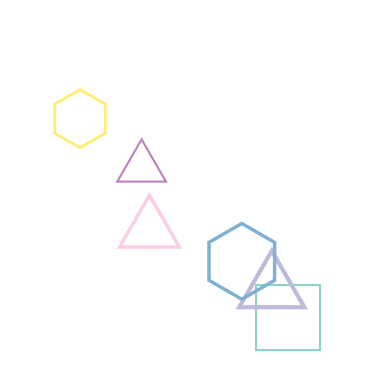[{"shape": "square", "thickness": 1.5, "radius": 0.42, "center": [0.748, 0.176]}, {"shape": "triangle", "thickness": 3, "radius": 0.49, "center": [0.706, 0.251]}, {"shape": "hexagon", "thickness": 2.5, "radius": 0.49, "center": [0.628, 0.321]}, {"shape": "triangle", "thickness": 2.5, "radius": 0.45, "center": [0.388, 0.403]}, {"shape": "triangle", "thickness": 1.5, "radius": 0.37, "center": [0.368, 0.565]}, {"shape": "hexagon", "thickness": 2, "radius": 0.38, "center": [0.208, 0.692]}]